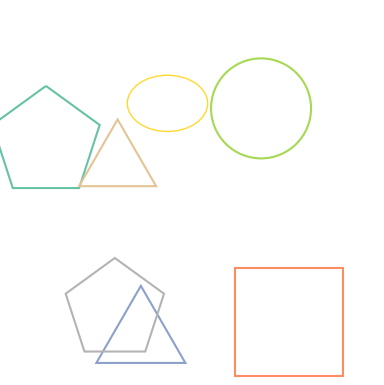[{"shape": "pentagon", "thickness": 1.5, "radius": 0.73, "center": [0.119, 0.63]}, {"shape": "square", "thickness": 1.5, "radius": 0.7, "center": [0.751, 0.164]}, {"shape": "triangle", "thickness": 1.5, "radius": 0.67, "center": [0.366, 0.124]}, {"shape": "circle", "thickness": 1.5, "radius": 0.65, "center": [0.678, 0.718]}, {"shape": "oval", "thickness": 1, "radius": 0.52, "center": [0.435, 0.732]}, {"shape": "triangle", "thickness": 1.5, "radius": 0.58, "center": [0.305, 0.574]}, {"shape": "pentagon", "thickness": 1.5, "radius": 0.67, "center": [0.298, 0.196]}]